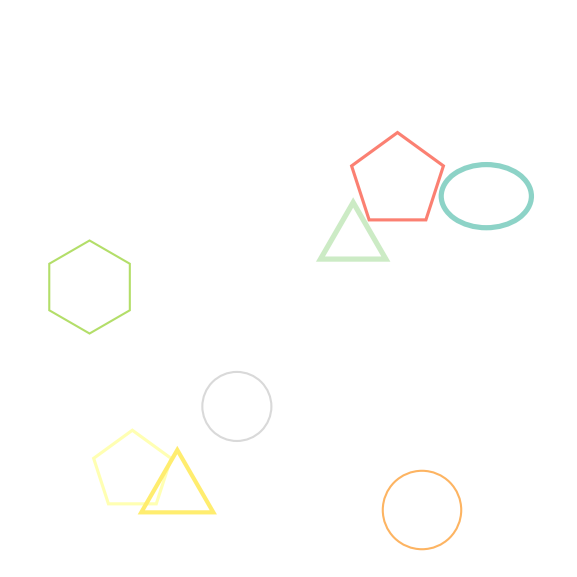[{"shape": "oval", "thickness": 2.5, "radius": 0.39, "center": [0.842, 0.659]}, {"shape": "pentagon", "thickness": 1.5, "radius": 0.35, "center": [0.229, 0.184]}, {"shape": "pentagon", "thickness": 1.5, "radius": 0.42, "center": [0.688, 0.686]}, {"shape": "circle", "thickness": 1, "radius": 0.34, "center": [0.731, 0.116]}, {"shape": "hexagon", "thickness": 1, "radius": 0.4, "center": [0.155, 0.502]}, {"shape": "circle", "thickness": 1, "radius": 0.3, "center": [0.41, 0.295]}, {"shape": "triangle", "thickness": 2.5, "radius": 0.33, "center": [0.612, 0.583]}, {"shape": "triangle", "thickness": 2, "radius": 0.36, "center": [0.307, 0.148]}]